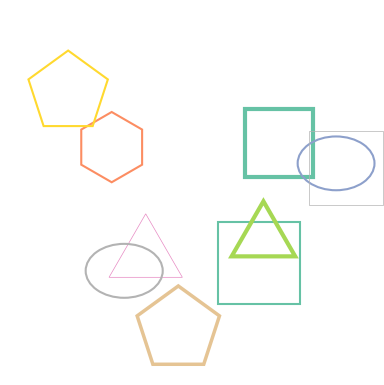[{"shape": "square", "thickness": 3, "radius": 0.44, "center": [0.724, 0.629]}, {"shape": "square", "thickness": 1.5, "radius": 0.53, "center": [0.673, 0.318]}, {"shape": "hexagon", "thickness": 1.5, "radius": 0.46, "center": [0.29, 0.618]}, {"shape": "oval", "thickness": 1.5, "radius": 0.5, "center": [0.873, 0.576]}, {"shape": "triangle", "thickness": 0.5, "radius": 0.55, "center": [0.378, 0.335]}, {"shape": "triangle", "thickness": 3, "radius": 0.48, "center": [0.684, 0.382]}, {"shape": "pentagon", "thickness": 1.5, "radius": 0.54, "center": [0.177, 0.76]}, {"shape": "pentagon", "thickness": 2.5, "radius": 0.56, "center": [0.463, 0.145]}, {"shape": "oval", "thickness": 1.5, "radius": 0.5, "center": [0.323, 0.297]}, {"shape": "square", "thickness": 0.5, "radius": 0.48, "center": [0.899, 0.563]}]